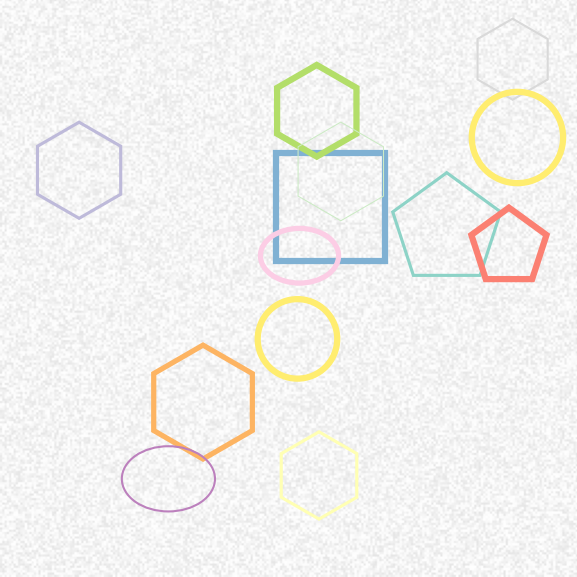[{"shape": "pentagon", "thickness": 1.5, "radius": 0.49, "center": [0.774, 0.602]}, {"shape": "hexagon", "thickness": 1.5, "radius": 0.38, "center": [0.552, 0.176]}, {"shape": "hexagon", "thickness": 1.5, "radius": 0.42, "center": [0.137, 0.704]}, {"shape": "pentagon", "thickness": 3, "radius": 0.34, "center": [0.881, 0.571]}, {"shape": "square", "thickness": 3, "radius": 0.47, "center": [0.573, 0.641]}, {"shape": "hexagon", "thickness": 2.5, "radius": 0.49, "center": [0.352, 0.303]}, {"shape": "hexagon", "thickness": 3, "radius": 0.4, "center": [0.549, 0.807]}, {"shape": "oval", "thickness": 2.5, "radius": 0.34, "center": [0.519, 0.556]}, {"shape": "hexagon", "thickness": 1, "radius": 0.35, "center": [0.888, 0.897]}, {"shape": "oval", "thickness": 1, "radius": 0.4, "center": [0.292, 0.17]}, {"shape": "hexagon", "thickness": 0.5, "radius": 0.43, "center": [0.59, 0.702]}, {"shape": "circle", "thickness": 3, "radius": 0.34, "center": [0.515, 0.412]}, {"shape": "circle", "thickness": 3, "radius": 0.4, "center": [0.896, 0.761]}]